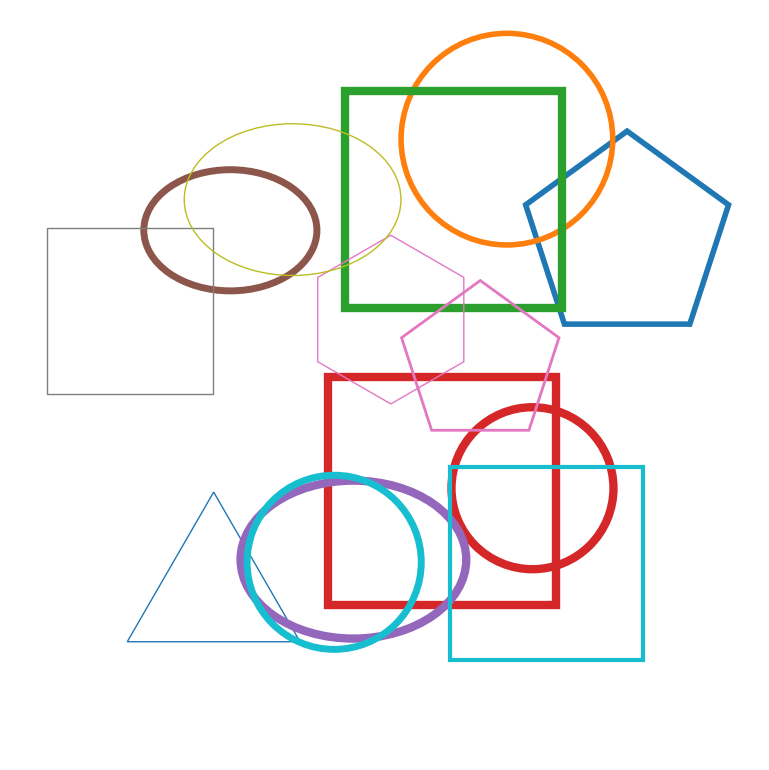[{"shape": "triangle", "thickness": 0.5, "radius": 0.65, "center": [0.277, 0.231]}, {"shape": "pentagon", "thickness": 2, "radius": 0.69, "center": [0.814, 0.691]}, {"shape": "circle", "thickness": 2, "radius": 0.69, "center": [0.658, 0.819]}, {"shape": "square", "thickness": 3, "radius": 0.7, "center": [0.589, 0.741]}, {"shape": "circle", "thickness": 3, "radius": 0.53, "center": [0.692, 0.366]}, {"shape": "square", "thickness": 3, "radius": 0.74, "center": [0.574, 0.362]}, {"shape": "oval", "thickness": 3, "radius": 0.73, "center": [0.459, 0.273]}, {"shape": "oval", "thickness": 2.5, "radius": 0.56, "center": [0.299, 0.701]}, {"shape": "pentagon", "thickness": 1, "radius": 0.54, "center": [0.624, 0.528]}, {"shape": "hexagon", "thickness": 0.5, "radius": 0.55, "center": [0.508, 0.585]}, {"shape": "square", "thickness": 0.5, "radius": 0.54, "center": [0.168, 0.596]}, {"shape": "oval", "thickness": 0.5, "radius": 0.7, "center": [0.38, 0.741]}, {"shape": "square", "thickness": 1.5, "radius": 0.63, "center": [0.709, 0.269]}, {"shape": "circle", "thickness": 2.5, "radius": 0.57, "center": [0.434, 0.27]}]